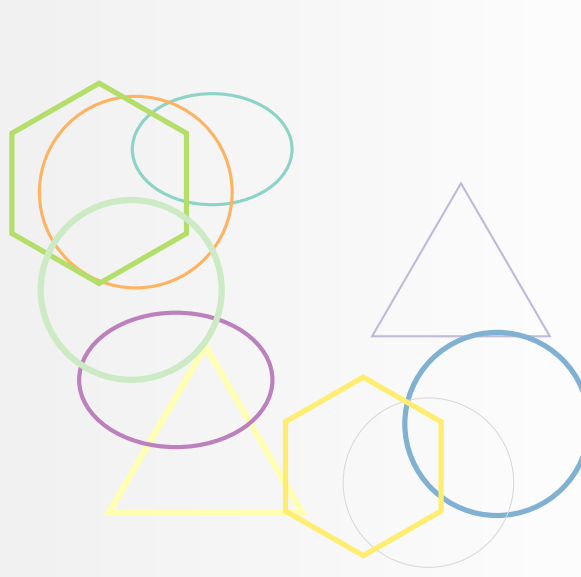[{"shape": "oval", "thickness": 1.5, "radius": 0.69, "center": [0.365, 0.741]}, {"shape": "triangle", "thickness": 3, "radius": 0.96, "center": [0.354, 0.207]}, {"shape": "triangle", "thickness": 1, "radius": 0.88, "center": [0.793, 0.505]}, {"shape": "circle", "thickness": 2.5, "radius": 0.79, "center": [0.855, 0.265]}, {"shape": "circle", "thickness": 1.5, "radius": 0.83, "center": [0.234, 0.666]}, {"shape": "hexagon", "thickness": 2.5, "radius": 0.87, "center": [0.171, 0.682]}, {"shape": "circle", "thickness": 0.5, "radius": 0.73, "center": [0.737, 0.163]}, {"shape": "oval", "thickness": 2, "radius": 0.83, "center": [0.302, 0.341]}, {"shape": "circle", "thickness": 3, "radius": 0.78, "center": [0.226, 0.497]}, {"shape": "hexagon", "thickness": 2.5, "radius": 0.77, "center": [0.625, 0.192]}]